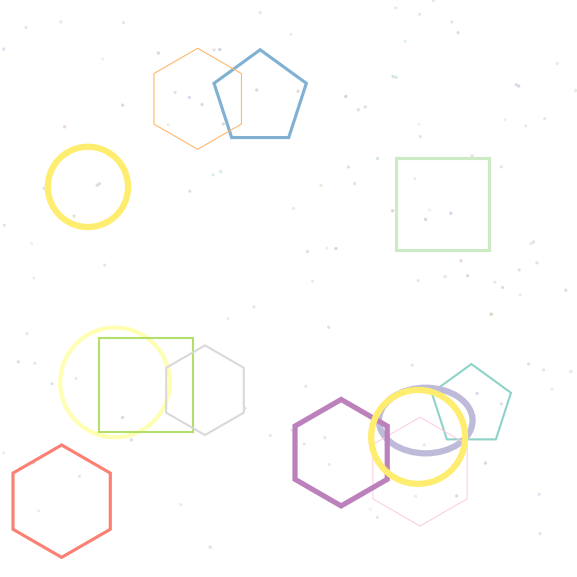[{"shape": "pentagon", "thickness": 1, "radius": 0.36, "center": [0.816, 0.297]}, {"shape": "circle", "thickness": 2, "radius": 0.47, "center": [0.199, 0.337]}, {"shape": "oval", "thickness": 3, "radius": 0.41, "center": [0.737, 0.271]}, {"shape": "hexagon", "thickness": 1.5, "radius": 0.49, "center": [0.107, 0.131]}, {"shape": "pentagon", "thickness": 1.5, "radius": 0.42, "center": [0.451, 0.829]}, {"shape": "hexagon", "thickness": 0.5, "radius": 0.44, "center": [0.342, 0.828]}, {"shape": "square", "thickness": 1, "radius": 0.41, "center": [0.252, 0.333]}, {"shape": "hexagon", "thickness": 0.5, "radius": 0.47, "center": [0.727, 0.182]}, {"shape": "hexagon", "thickness": 1, "radius": 0.39, "center": [0.355, 0.323]}, {"shape": "hexagon", "thickness": 2.5, "radius": 0.46, "center": [0.591, 0.215]}, {"shape": "square", "thickness": 1.5, "radius": 0.4, "center": [0.766, 0.646]}, {"shape": "circle", "thickness": 3, "radius": 0.41, "center": [0.724, 0.243]}, {"shape": "circle", "thickness": 3, "radius": 0.35, "center": [0.152, 0.676]}]